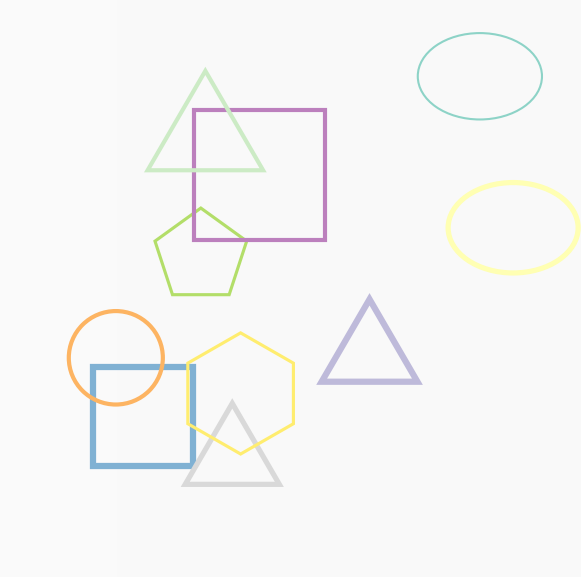[{"shape": "oval", "thickness": 1, "radius": 0.53, "center": [0.826, 0.867]}, {"shape": "oval", "thickness": 2.5, "radius": 0.56, "center": [0.883, 0.605]}, {"shape": "triangle", "thickness": 3, "radius": 0.48, "center": [0.636, 0.386]}, {"shape": "square", "thickness": 3, "radius": 0.43, "center": [0.246, 0.278]}, {"shape": "circle", "thickness": 2, "radius": 0.4, "center": [0.199, 0.38]}, {"shape": "pentagon", "thickness": 1.5, "radius": 0.41, "center": [0.346, 0.556]}, {"shape": "triangle", "thickness": 2.5, "radius": 0.47, "center": [0.4, 0.207]}, {"shape": "square", "thickness": 2, "radius": 0.56, "center": [0.447, 0.696]}, {"shape": "triangle", "thickness": 2, "radius": 0.57, "center": [0.353, 0.762]}, {"shape": "hexagon", "thickness": 1.5, "radius": 0.52, "center": [0.414, 0.318]}]